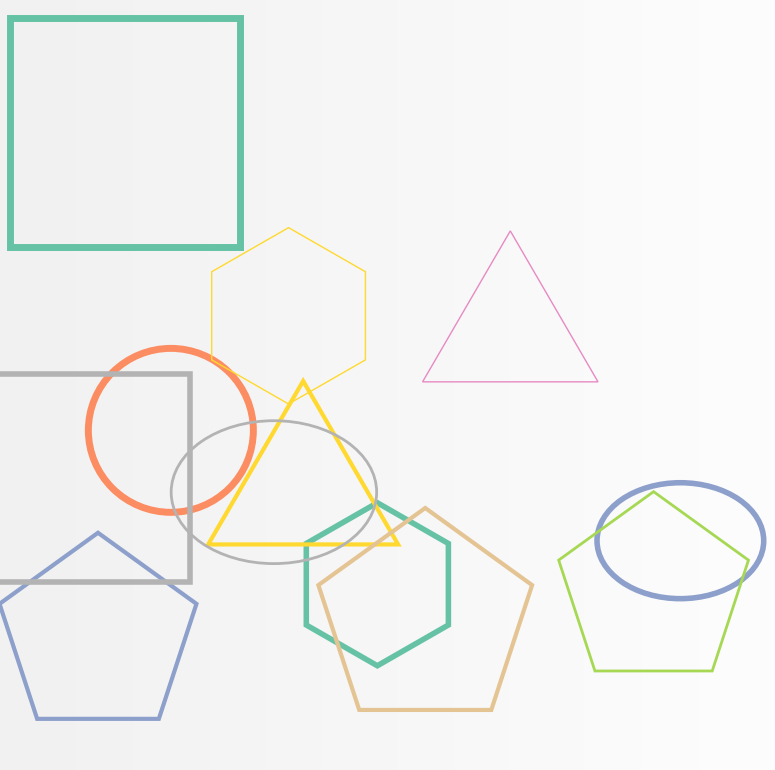[{"shape": "hexagon", "thickness": 2, "radius": 0.53, "center": [0.487, 0.241]}, {"shape": "square", "thickness": 2.5, "radius": 0.74, "center": [0.162, 0.828]}, {"shape": "circle", "thickness": 2.5, "radius": 0.53, "center": [0.22, 0.441]}, {"shape": "pentagon", "thickness": 1.5, "radius": 0.67, "center": [0.126, 0.175]}, {"shape": "oval", "thickness": 2, "radius": 0.54, "center": [0.878, 0.298]}, {"shape": "triangle", "thickness": 0.5, "radius": 0.65, "center": [0.658, 0.569]}, {"shape": "pentagon", "thickness": 1, "radius": 0.64, "center": [0.843, 0.233]}, {"shape": "triangle", "thickness": 1.5, "radius": 0.71, "center": [0.391, 0.364]}, {"shape": "hexagon", "thickness": 0.5, "radius": 0.57, "center": [0.372, 0.59]}, {"shape": "pentagon", "thickness": 1.5, "radius": 0.72, "center": [0.549, 0.195]}, {"shape": "square", "thickness": 2, "radius": 0.68, "center": [0.11, 0.379]}, {"shape": "oval", "thickness": 1, "radius": 0.66, "center": [0.353, 0.361]}]